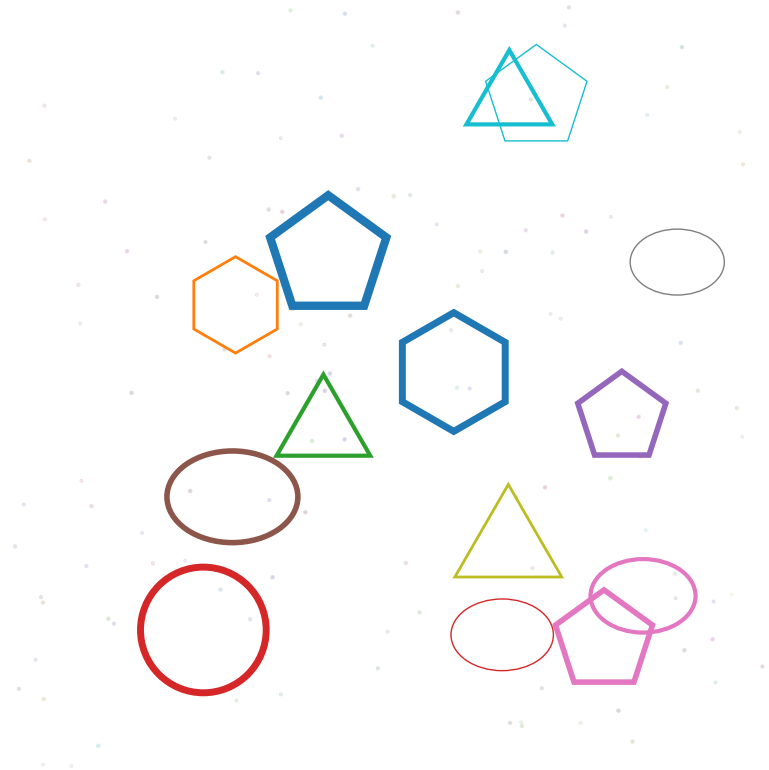[{"shape": "hexagon", "thickness": 2.5, "radius": 0.39, "center": [0.589, 0.517]}, {"shape": "pentagon", "thickness": 3, "radius": 0.4, "center": [0.426, 0.667]}, {"shape": "hexagon", "thickness": 1, "radius": 0.31, "center": [0.306, 0.604]}, {"shape": "triangle", "thickness": 1.5, "radius": 0.35, "center": [0.42, 0.443]}, {"shape": "oval", "thickness": 0.5, "radius": 0.33, "center": [0.652, 0.176]}, {"shape": "circle", "thickness": 2.5, "radius": 0.41, "center": [0.264, 0.182]}, {"shape": "pentagon", "thickness": 2, "radius": 0.3, "center": [0.808, 0.458]}, {"shape": "oval", "thickness": 2, "radius": 0.43, "center": [0.302, 0.355]}, {"shape": "pentagon", "thickness": 2, "radius": 0.33, "center": [0.784, 0.168]}, {"shape": "oval", "thickness": 1.5, "radius": 0.34, "center": [0.835, 0.226]}, {"shape": "oval", "thickness": 0.5, "radius": 0.31, "center": [0.88, 0.66]}, {"shape": "triangle", "thickness": 1, "radius": 0.4, "center": [0.66, 0.291]}, {"shape": "triangle", "thickness": 1.5, "radius": 0.32, "center": [0.661, 0.871]}, {"shape": "pentagon", "thickness": 0.5, "radius": 0.35, "center": [0.697, 0.873]}]